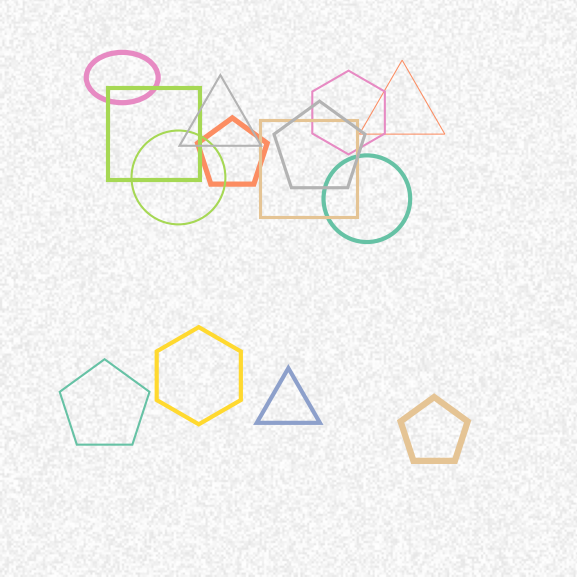[{"shape": "circle", "thickness": 2, "radius": 0.38, "center": [0.635, 0.655]}, {"shape": "pentagon", "thickness": 1, "radius": 0.41, "center": [0.181, 0.295]}, {"shape": "pentagon", "thickness": 2.5, "radius": 0.32, "center": [0.402, 0.732]}, {"shape": "triangle", "thickness": 0.5, "radius": 0.43, "center": [0.696, 0.81]}, {"shape": "triangle", "thickness": 2, "radius": 0.32, "center": [0.499, 0.299]}, {"shape": "hexagon", "thickness": 1, "radius": 0.36, "center": [0.604, 0.804]}, {"shape": "oval", "thickness": 2.5, "radius": 0.31, "center": [0.212, 0.865]}, {"shape": "circle", "thickness": 1, "radius": 0.41, "center": [0.309, 0.692]}, {"shape": "square", "thickness": 2, "radius": 0.4, "center": [0.266, 0.767]}, {"shape": "hexagon", "thickness": 2, "radius": 0.42, "center": [0.344, 0.349]}, {"shape": "square", "thickness": 1.5, "radius": 0.42, "center": [0.534, 0.707]}, {"shape": "pentagon", "thickness": 3, "radius": 0.31, "center": [0.752, 0.251]}, {"shape": "pentagon", "thickness": 1.5, "radius": 0.41, "center": [0.553, 0.741]}, {"shape": "triangle", "thickness": 1, "radius": 0.41, "center": [0.382, 0.788]}]